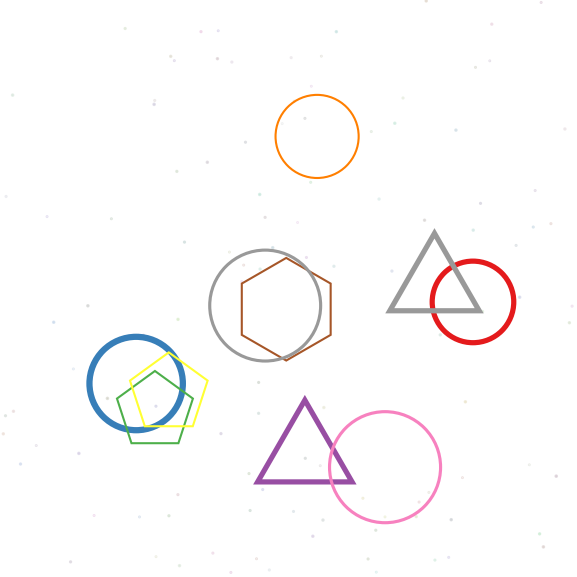[{"shape": "circle", "thickness": 2.5, "radius": 0.35, "center": [0.819, 0.476]}, {"shape": "circle", "thickness": 3, "radius": 0.4, "center": [0.236, 0.335]}, {"shape": "pentagon", "thickness": 1, "radius": 0.35, "center": [0.268, 0.288]}, {"shape": "triangle", "thickness": 2.5, "radius": 0.47, "center": [0.528, 0.212]}, {"shape": "circle", "thickness": 1, "radius": 0.36, "center": [0.549, 0.763]}, {"shape": "pentagon", "thickness": 1, "radius": 0.35, "center": [0.292, 0.318]}, {"shape": "hexagon", "thickness": 1, "radius": 0.44, "center": [0.496, 0.464]}, {"shape": "circle", "thickness": 1.5, "radius": 0.48, "center": [0.667, 0.19]}, {"shape": "triangle", "thickness": 2.5, "radius": 0.45, "center": [0.752, 0.506]}, {"shape": "circle", "thickness": 1.5, "radius": 0.48, "center": [0.459, 0.47]}]